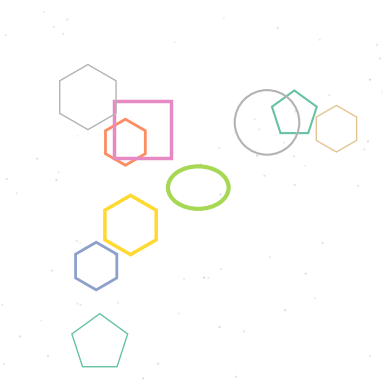[{"shape": "pentagon", "thickness": 1.5, "radius": 0.31, "center": [0.765, 0.704]}, {"shape": "pentagon", "thickness": 1, "radius": 0.38, "center": [0.259, 0.109]}, {"shape": "hexagon", "thickness": 2, "radius": 0.3, "center": [0.326, 0.631]}, {"shape": "hexagon", "thickness": 2, "radius": 0.31, "center": [0.25, 0.309]}, {"shape": "square", "thickness": 2.5, "radius": 0.37, "center": [0.369, 0.663]}, {"shape": "oval", "thickness": 3, "radius": 0.39, "center": [0.515, 0.513]}, {"shape": "hexagon", "thickness": 2.5, "radius": 0.38, "center": [0.339, 0.416]}, {"shape": "hexagon", "thickness": 1, "radius": 0.3, "center": [0.874, 0.666]}, {"shape": "hexagon", "thickness": 1, "radius": 0.42, "center": [0.228, 0.748]}, {"shape": "circle", "thickness": 1.5, "radius": 0.42, "center": [0.694, 0.682]}]